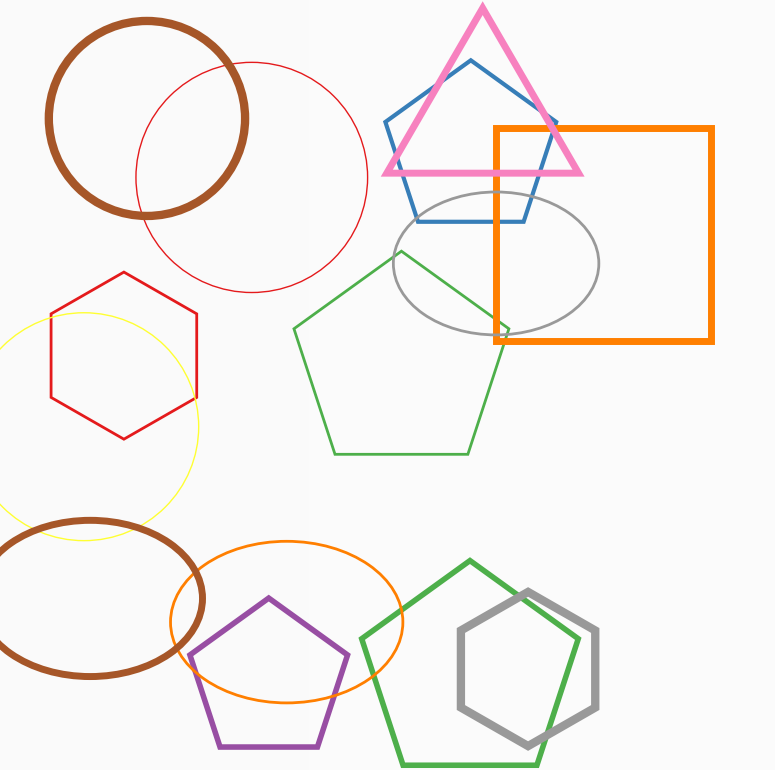[{"shape": "hexagon", "thickness": 1, "radius": 0.54, "center": [0.16, 0.538]}, {"shape": "circle", "thickness": 0.5, "radius": 0.75, "center": [0.325, 0.77]}, {"shape": "pentagon", "thickness": 1.5, "radius": 0.58, "center": [0.608, 0.806]}, {"shape": "pentagon", "thickness": 2, "radius": 0.73, "center": [0.606, 0.125]}, {"shape": "pentagon", "thickness": 1, "radius": 0.73, "center": [0.518, 0.528]}, {"shape": "pentagon", "thickness": 2, "radius": 0.53, "center": [0.347, 0.116]}, {"shape": "oval", "thickness": 1, "radius": 0.75, "center": [0.37, 0.192]}, {"shape": "square", "thickness": 2.5, "radius": 0.69, "center": [0.779, 0.695]}, {"shape": "circle", "thickness": 0.5, "radius": 0.74, "center": [0.108, 0.446]}, {"shape": "circle", "thickness": 3, "radius": 0.63, "center": [0.19, 0.846]}, {"shape": "oval", "thickness": 2.5, "radius": 0.72, "center": [0.116, 0.223]}, {"shape": "triangle", "thickness": 2.5, "radius": 0.71, "center": [0.623, 0.847]}, {"shape": "hexagon", "thickness": 3, "radius": 0.5, "center": [0.681, 0.131]}, {"shape": "oval", "thickness": 1, "radius": 0.66, "center": [0.64, 0.658]}]